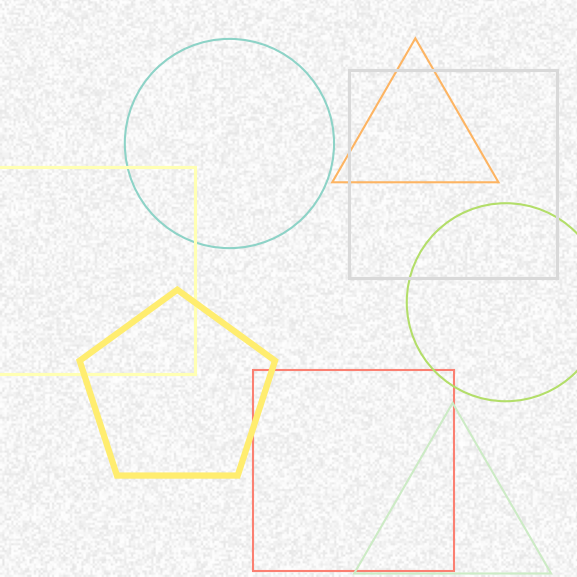[{"shape": "circle", "thickness": 1, "radius": 0.91, "center": [0.397, 0.751]}, {"shape": "square", "thickness": 1.5, "radius": 0.89, "center": [0.159, 0.531]}, {"shape": "square", "thickness": 1, "radius": 0.87, "center": [0.612, 0.184]}, {"shape": "triangle", "thickness": 1, "radius": 0.83, "center": [0.719, 0.767]}, {"shape": "circle", "thickness": 1, "radius": 0.86, "center": [0.876, 0.476]}, {"shape": "square", "thickness": 1.5, "radius": 0.9, "center": [0.784, 0.698]}, {"shape": "triangle", "thickness": 1, "radius": 0.98, "center": [0.784, 0.104]}, {"shape": "pentagon", "thickness": 3, "radius": 0.89, "center": [0.307, 0.32]}]